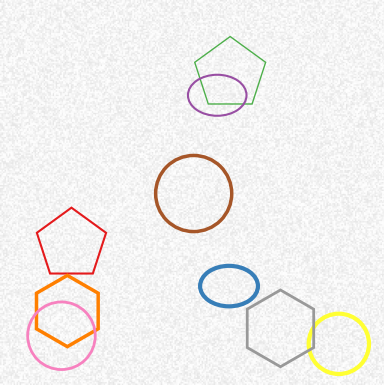[{"shape": "pentagon", "thickness": 1.5, "radius": 0.47, "center": [0.186, 0.366]}, {"shape": "oval", "thickness": 3, "radius": 0.38, "center": [0.595, 0.257]}, {"shape": "pentagon", "thickness": 1, "radius": 0.48, "center": [0.598, 0.808]}, {"shape": "oval", "thickness": 1.5, "radius": 0.38, "center": [0.564, 0.753]}, {"shape": "hexagon", "thickness": 2.5, "radius": 0.46, "center": [0.175, 0.192]}, {"shape": "circle", "thickness": 3, "radius": 0.39, "center": [0.88, 0.107]}, {"shape": "circle", "thickness": 2.5, "radius": 0.49, "center": [0.503, 0.497]}, {"shape": "circle", "thickness": 2, "radius": 0.44, "center": [0.16, 0.128]}, {"shape": "hexagon", "thickness": 2, "radius": 0.5, "center": [0.728, 0.147]}]